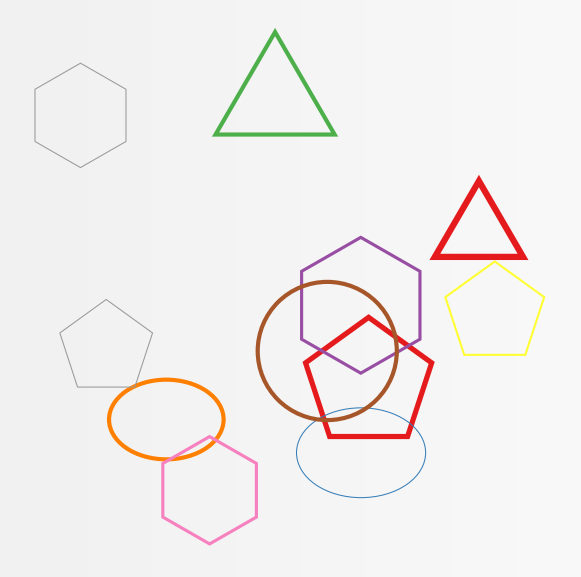[{"shape": "pentagon", "thickness": 2.5, "radius": 0.57, "center": [0.634, 0.336]}, {"shape": "triangle", "thickness": 3, "radius": 0.44, "center": [0.824, 0.598]}, {"shape": "oval", "thickness": 0.5, "radius": 0.56, "center": [0.621, 0.215]}, {"shape": "triangle", "thickness": 2, "radius": 0.59, "center": [0.473, 0.825]}, {"shape": "hexagon", "thickness": 1.5, "radius": 0.59, "center": [0.621, 0.471]}, {"shape": "oval", "thickness": 2, "radius": 0.49, "center": [0.286, 0.273]}, {"shape": "pentagon", "thickness": 1, "radius": 0.45, "center": [0.851, 0.457]}, {"shape": "circle", "thickness": 2, "radius": 0.6, "center": [0.563, 0.391]}, {"shape": "hexagon", "thickness": 1.5, "radius": 0.46, "center": [0.361, 0.15]}, {"shape": "pentagon", "thickness": 0.5, "radius": 0.42, "center": [0.183, 0.397]}, {"shape": "hexagon", "thickness": 0.5, "radius": 0.45, "center": [0.138, 0.799]}]